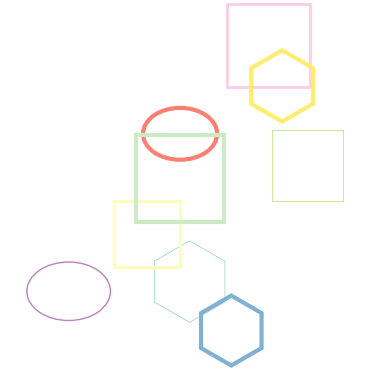[{"shape": "hexagon", "thickness": 0.5, "radius": 0.53, "center": [0.492, 0.269]}, {"shape": "square", "thickness": 2, "radius": 0.43, "center": [0.383, 0.393]}, {"shape": "oval", "thickness": 3, "radius": 0.48, "center": [0.468, 0.652]}, {"shape": "hexagon", "thickness": 3, "radius": 0.45, "center": [0.601, 0.141]}, {"shape": "square", "thickness": 0.5, "radius": 0.46, "center": [0.798, 0.571]}, {"shape": "square", "thickness": 2, "radius": 0.54, "center": [0.697, 0.882]}, {"shape": "oval", "thickness": 1, "radius": 0.54, "center": [0.178, 0.243]}, {"shape": "square", "thickness": 3, "radius": 0.57, "center": [0.468, 0.536]}, {"shape": "hexagon", "thickness": 3, "radius": 0.46, "center": [0.733, 0.777]}]